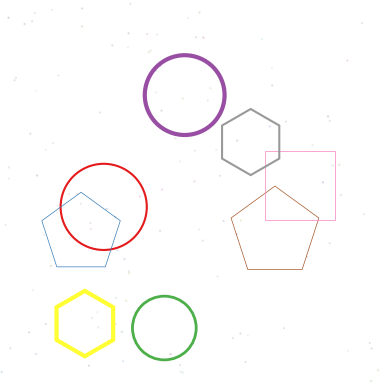[{"shape": "circle", "thickness": 1.5, "radius": 0.56, "center": [0.269, 0.463]}, {"shape": "pentagon", "thickness": 0.5, "radius": 0.54, "center": [0.211, 0.394]}, {"shape": "circle", "thickness": 2, "radius": 0.41, "center": [0.427, 0.148]}, {"shape": "circle", "thickness": 3, "radius": 0.52, "center": [0.48, 0.753]}, {"shape": "hexagon", "thickness": 3, "radius": 0.42, "center": [0.22, 0.16]}, {"shape": "pentagon", "thickness": 0.5, "radius": 0.6, "center": [0.714, 0.397]}, {"shape": "square", "thickness": 0.5, "radius": 0.45, "center": [0.779, 0.518]}, {"shape": "hexagon", "thickness": 1.5, "radius": 0.43, "center": [0.651, 0.631]}]